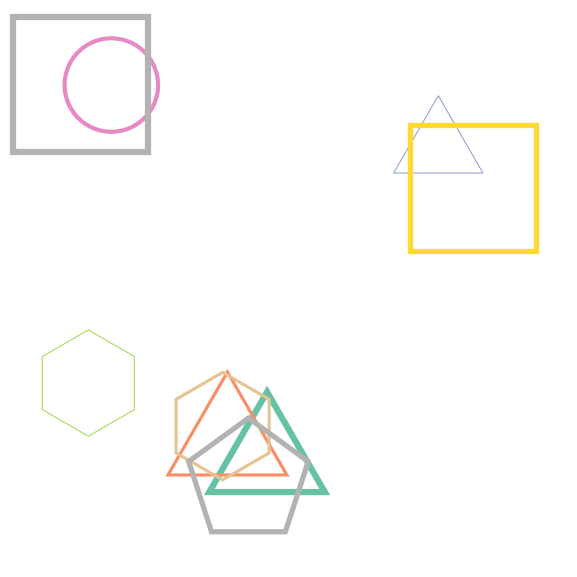[{"shape": "triangle", "thickness": 3, "radius": 0.58, "center": [0.462, 0.205]}, {"shape": "triangle", "thickness": 1.5, "radius": 0.59, "center": [0.394, 0.236]}, {"shape": "triangle", "thickness": 0.5, "radius": 0.45, "center": [0.759, 0.744]}, {"shape": "circle", "thickness": 2, "radius": 0.4, "center": [0.193, 0.852]}, {"shape": "hexagon", "thickness": 0.5, "radius": 0.46, "center": [0.153, 0.336]}, {"shape": "square", "thickness": 2.5, "radius": 0.55, "center": [0.819, 0.673]}, {"shape": "hexagon", "thickness": 1.5, "radius": 0.47, "center": [0.385, 0.261]}, {"shape": "pentagon", "thickness": 2.5, "radius": 0.54, "center": [0.43, 0.166]}, {"shape": "square", "thickness": 3, "radius": 0.59, "center": [0.139, 0.852]}]